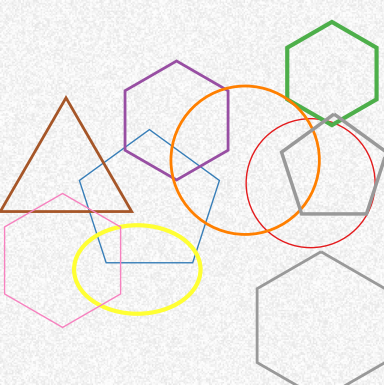[{"shape": "circle", "thickness": 1, "radius": 0.84, "center": [0.807, 0.524]}, {"shape": "pentagon", "thickness": 1, "radius": 0.96, "center": [0.388, 0.472]}, {"shape": "hexagon", "thickness": 3, "radius": 0.67, "center": [0.862, 0.809]}, {"shape": "hexagon", "thickness": 2, "radius": 0.77, "center": [0.459, 0.687]}, {"shape": "circle", "thickness": 2, "radius": 0.96, "center": [0.637, 0.584]}, {"shape": "oval", "thickness": 3, "radius": 0.82, "center": [0.357, 0.3]}, {"shape": "triangle", "thickness": 2, "radius": 0.98, "center": [0.171, 0.549]}, {"shape": "hexagon", "thickness": 1, "radius": 0.87, "center": [0.163, 0.324]}, {"shape": "hexagon", "thickness": 2, "radius": 0.96, "center": [0.834, 0.154]}, {"shape": "pentagon", "thickness": 2.5, "radius": 0.72, "center": [0.868, 0.56]}]